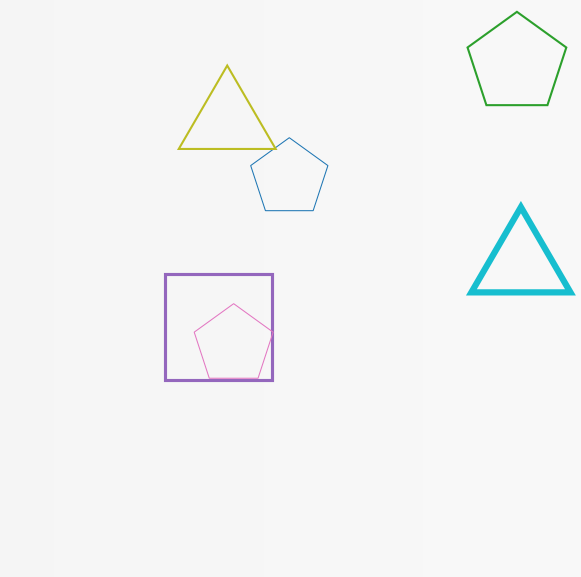[{"shape": "pentagon", "thickness": 0.5, "radius": 0.35, "center": [0.498, 0.691]}, {"shape": "pentagon", "thickness": 1, "radius": 0.45, "center": [0.889, 0.889]}, {"shape": "square", "thickness": 1.5, "radius": 0.46, "center": [0.376, 0.433]}, {"shape": "pentagon", "thickness": 0.5, "radius": 0.36, "center": [0.402, 0.402]}, {"shape": "triangle", "thickness": 1, "radius": 0.48, "center": [0.391, 0.789]}, {"shape": "triangle", "thickness": 3, "radius": 0.49, "center": [0.896, 0.542]}]